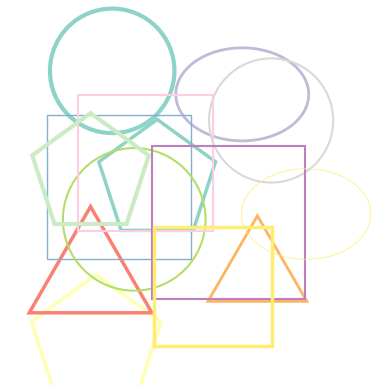[{"shape": "pentagon", "thickness": 2.5, "radius": 0.8, "center": [0.408, 0.53]}, {"shape": "circle", "thickness": 3, "radius": 0.81, "center": [0.291, 0.816]}, {"shape": "pentagon", "thickness": 2.5, "radius": 0.89, "center": [0.25, 0.11]}, {"shape": "oval", "thickness": 2, "radius": 0.86, "center": [0.629, 0.755]}, {"shape": "triangle", "thickness": 2.5, "radius": 0.92, "center": [0.235, 0.28]}, {"shape": "square", "thickness": 1, "radius": 0.94, "center": [0.308, 0.513]}, {"shape": "triangle", "thickness": 2, "radius": 0.74, "center": [0.669, 0.291]}, {"shape": "circle", "thickness": 1.5, "radius": 0.93, "center": [0.349, 0.43]}, {"shape": "square", "thickness": 1.5, "radius": 0.88, "center": [0.378, 0.577]}, {"shape": "circle", "thickness": 1.5, "radius": 0.81, "center": [0.704, 0.687]}, {"shape": "square", "thickness": 1.5, "radius": 0.99, "center": [0.594, 0.423]}, {"shape": "pentagon", "thickness": 3, "radius": 0.8, "center": [0.235, 0.547]}, {"shape": "square", "thickness": 2.5, "radius": 0.77, "center": [0.553, 0.256]}, {"shape": "oval", "thickness": 0.5, "radius": 0.84, "center": [0.795, 0.444]}]